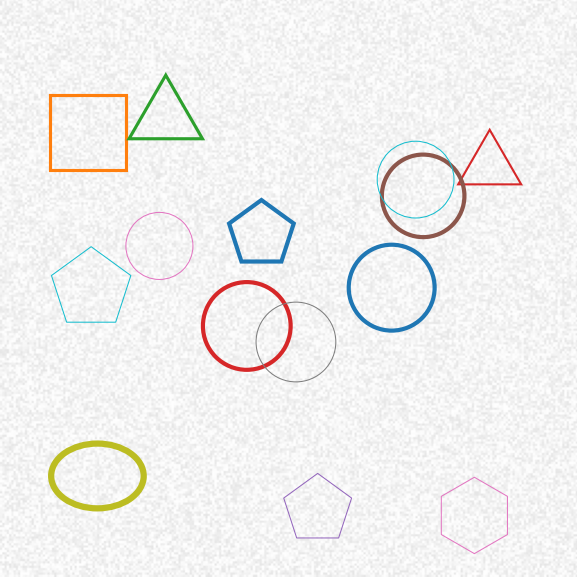[{"shape": "circle", "thickness": 2, "radius": 0.37, "center": [0.678, 0.501]}, {"shape": "pentagon", "thickness": 2, "radius": 0.29, "center": [0.453, 0.594]}, {"shape": "square", "thickness": 1.5, "radius": 0.33, "center": [0.153, 0.77]}, {"shape": "triangle", "thickness": 1.5, "radius": 0.37, "center": [0.287, 0.796]}, {"shape": "triangle", "thickness": 1, "radius": 0.31, "center": [0.848, 0.711]}, {"shape": "circle", "thickness": 2, "radius": 0.38, "center": [0.427, 0.435]}, {"shape": "pentagon", "thickness": 0.5, "radius": 0.31, "center": [0.55, 0.118]}, {"shape": "circle", "thickness": 2, "radius": 0.36, "center": [0.733, 0.66]}, {"shape": "hexagon", "thickness": 0.5, "radius": 0.33, "center": [0.821, 0.107]}, {"shape": "circle", "thickness": 0.5, "radius": 0.29, "center": [0.276, 0.573]}, {"shape": "circle", "thickness": 0.5, "radius": 0.35, "center": [0.512, 0.407]}, {"shape": "oval", "thickness": 3, "radius": 0.4, "center": [0.169, 0.175]}, {"shape": "circle", "thickness": 0.5, "radius": 0.33, "center": [0.72, 0.688]}, {"shape": "pentagon", "thickness": 0.5, "radius": 0.36, "center": [0.158, 0.5]}]